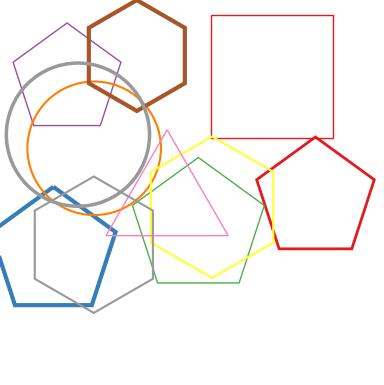[{"shape": "square", "thickness": 1, "radius": 0.8, "center": [0.706, 0.802]}, {"shape": "pentagon", "thickness": 2, "radius": 0.8, "center": [0.819, 0.484]}, {"shape": "pentagon", "thickness": 3, "radius": 0.85, "center": [0.139, 0.345]}, {"shape": "pentagon", "thickness": 1, "radius": 0.9, "center": [0.515, 0.411]}, {"shape": "pentagon", "thickness": 1, "radius": 0.74, "center": [0.174, 0.793]}, {"shape": "circle", "thickness": 1.5, "radius": 0.87, "center": [0.245, 0.615]}, {"shape": "hexagon", "thickness": 1.5, "radius": 0.92, "center": [0.551, 0.462]}, {"shape": "hexagon", "thickness": 3, "radius": 0.72, "center": [0.355, 0.856]}, {"shape": "triangle", "thickness": 1, "radius": 0.92, "center": [0.434, 0.48]}, {"shape": "hexagon", "thickness": 1.5, "radius": 0.89, "center": [0.244, 0.364]}, {"shape": "circle", "thickness": 2.5, "radius": 0.93, "center": [0.202, 0.65]}]